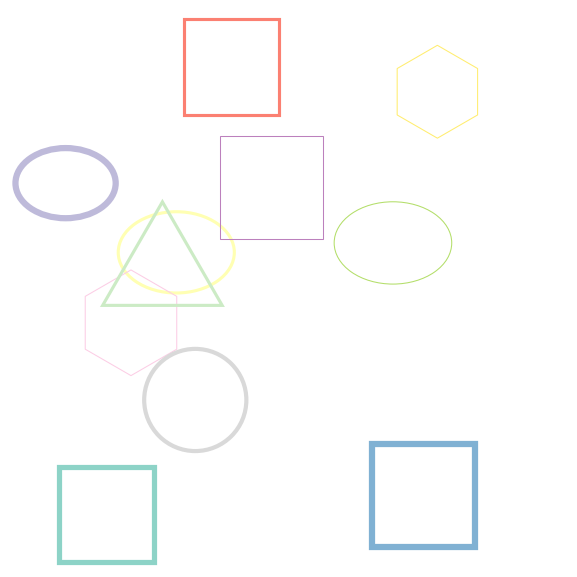[{"shape": "square", "thickness": 2.5, "radius": 0.41, "center": [0.184, 0.108]}, {"shape": "oval", "thickness": 1.5, "radius": 0.5, "center": [0.305, 0.562]}, {"shape": "oval", "thickness": 3, "radius": 0.43, "center": [0.114, 0.682]}, {"shape": "square", "thickness": 1.5, "radius": 0.41, "center": [0.401, 0.884]}, {"shape": "square", "thickness": 3, "radius": 0.45, "center": [0.734, 0.142]}, {"shape": "oval", "thickness": 0.5, "radius": 0.51, "center": [0.68, 0.578]}, {"shape": "hexagon", "thickness": 0.5, "radius": 0.46, "center": [0.227, 0.44]}, {"shape": "circle", "thickness": 2, "radius": 0.44, "center": [0.338, 0.307]}, {"shape": "square", "thickness": 0.5, "radius": 0.45, "center": [0.47, 0.675]}, {"shape": "triangle", "thickness": 1.5, "radius": 0.6, "center": [0.281, 0.53]}, {"shape": "hexagon", "thickness": 0.5, "radius": 0.4, "center": [0.757, 0.84]}]